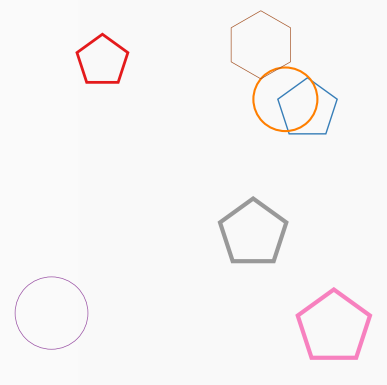[{"shape": "pentagon", "thickness": 2, "radius": 0.35, "center": [0.264, 0.842]}, {"shape": "pentagon", "thickness": 1, "radius": 0.4, "center": [0.794, 0.717]}, {"shape": "circle", "thickness": 0.5, "radius": 0.47, "center": [0.133, 0.187]}, {"shape": "circle", "thickness": 1.5, "radius": 0.41, "center": [0.736, 0.742]}, {"shape": "hexagon", "thickness": 0.5, "radius": 0.44, "center": [0.673, 0.884]}, {"shape": "pentagon", "thickness": 3, "radius": 0.49, "center": [0.862, 0.15]}, {"shape": "pentagon", "thickness": 3, "radius": 0.45, "center": [0.653, 0.394]}]